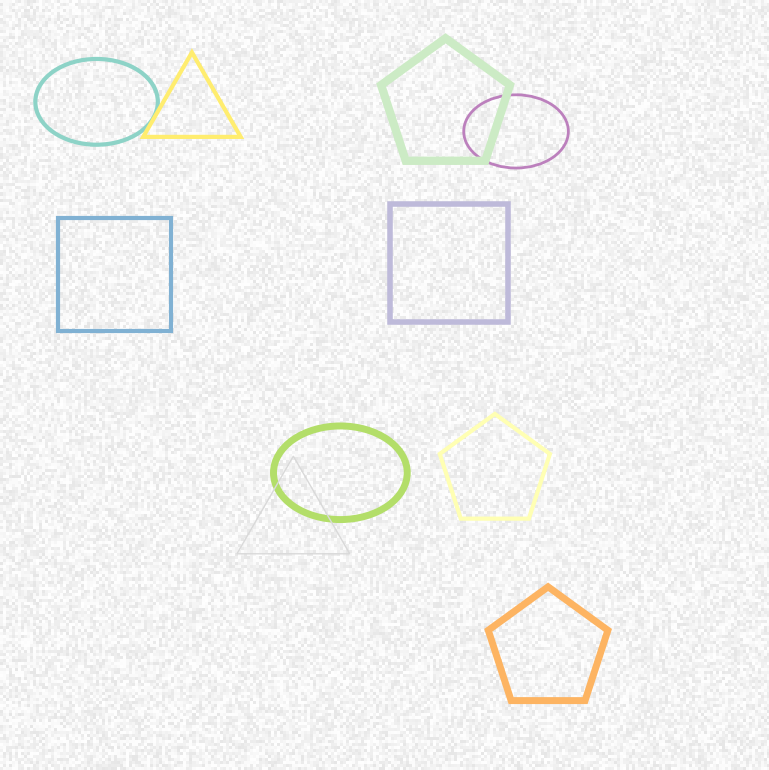[{"shape": "oval", "thickness": 1.5, "radius": 0.4, "center": [0.125, 0.868]}, {"shape": "pentagon", "thickness": 1.5, "radius": 0.38, "center": [0.643, 0.387]}, {"shape": "square", "thickness": 2, "radius": 0.38, "center": [0.583, 0.658]}, {"shape": "square", "thickness": 1.5, "radius": 0.37, "center": [0.149, 0.644]}, {"shape": "pentagon", "thickness": 2.5, "radius": 0.41, "center": [0.712, 0.156]}, {"shape": "oval", "thickness": 2.5, "radius": 0.43, "center": [0.442, 0.386]}, {"shape": "triangle", "thickness": 0.5, "radius": 0.42, "center": [0.381, 0.323]}, {"shape": "oval", "thickness": 1, "radius": 0.34, "center": [0.67, 0.829]}, {"shape": "pentagon", "thickness": 3, "radius": 0.44, "center": [0.579, 0.862]}, {"shape": "triangle", "thickness": 1.5, "radius": 0.37, "center": [0.249, 0.859]}]